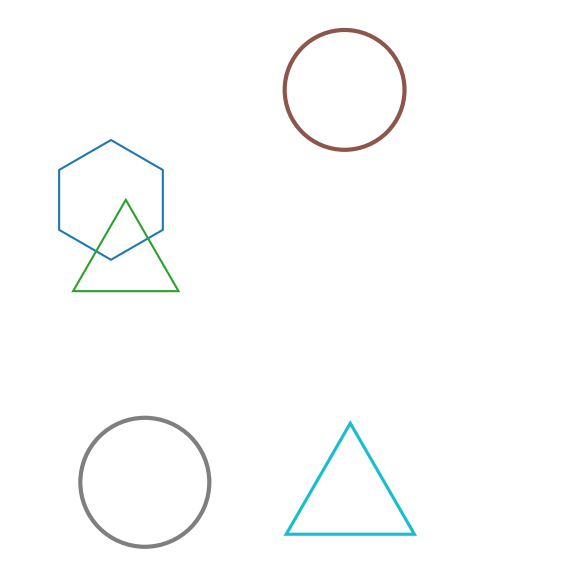[{"shape": "hexagon", "thickness": 1, "radius": 0.52, "center": [0.192, 0.653]}, {"shape": "triangle", "thickness": 1, "radius": 0.53, "center": [0.218, 0.548]}, {"shape": "circle", "thickness": 2, "radius": 0.52, "center": [0.597, 0.843]}, {"shape": "circle", "thickness": 2, "radius": 0.56, "center": [0.251, 0.164]}, {"shape": "triangle", "thickness": 1.5, "radius": 0.64, "center": [0.607, 0.138]}]